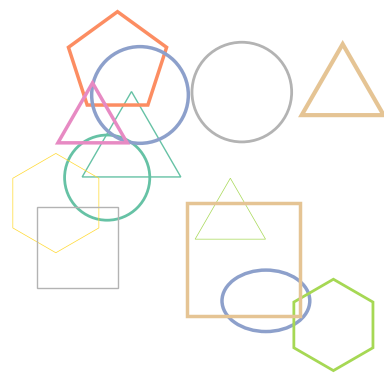[{"shape": "triangle", "thickness": 1, "radius": 0.74, "center": [0.342, 0.614]}, {"shape": "circle", "thickness": 2, "radius": 0.55, "center": [0.278, 0.539]}, {"shape": "pentagon", "thickness": 2.5, "radius": 0.67, "center": [0.305, 0.836]}, {"shape": "oval", "thickness": 2.5, "radius": 0.57, "center": [0.691, 0.219]}, {"shape": "circle", "thickness": 2.5, "radius": 0.63, "center": [0.364, 0.753]}, {"shape": "triangle", "thickness": 2.5, "radius": 0.52, "center": [0.24, 0.681]}, {"shape": "triangle", "thickness": 0.5, "radius": 0.53, "center": [0.598, 0.432]}, {"shape": "hexagon", "thickness": 2, "radius": 0.59, "center": [0.866, 0.156]}, {"shape": "hexagon", "thickness": 0.5, "radius": 0.65, "center": [0.145, 0.472]}, {"shape": "triangle", "thickness": 3, "radius": 0.61, "center": [0.89, 0.762]}, {"shape": "square", "thickness": 2.5, "radius": 0.73, "center": [0.632, 0.327]}, {"shape": "circle", "thickness": 2, "radius": 0.65, "center": [0.628, 0.761]}, {"shape": "square", "thickness": 1, "radius": 0.53, "center": [0.201, 0.358]}]